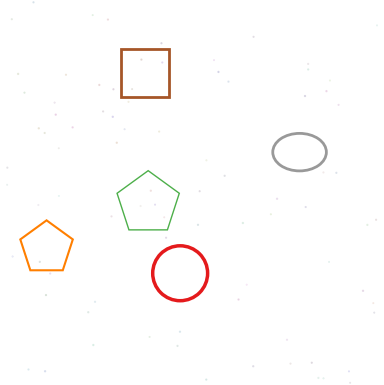[{"shape": "circle", "thickness": 2.5, "radius": 0.36, "center": [0.468, 0.29]}, {"shape": "pentagon", "thickness": 1, "radius": 0.42, "center": [0.385, 0.472]}, {"shape": "pentagon", "thickness": 1.5, "radius": 0.36, "center": [0.121, 0.356]}, {"shape": "square", "thickness": 2, "radius": 0.31, "center": [0.377, 0.811]}, {"shape": "oval", "thickness": 2, "radius": 0.35, "center": [0.778, 0.605]}]